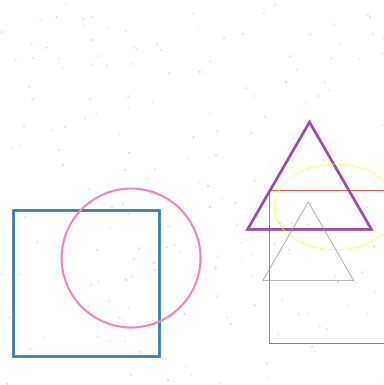[{"shape": "square", "thickness": 0.5, "radius": 0.99, "center": [0.898, 0.309]}, {"shape": "square", "thickness": 2, "radius": 0.95, "center": [0.223, 0.264]}, {"shape": "triangle", "thickness": 2, "radius": 0.93, "center": [0.804, 0.497]}, {"shape": "oval", "thickness": 0.5, "radius": 0.79, "center": [0.871, 0.463]}, {"shape": "circle", "thickness": 1.5, "radius": 0.9, "center": [0.34, 0.33]}, {"shape": "triangle", "thickness": 0.5, "radius": 0.68, "center": [0.801, 0.339]}]